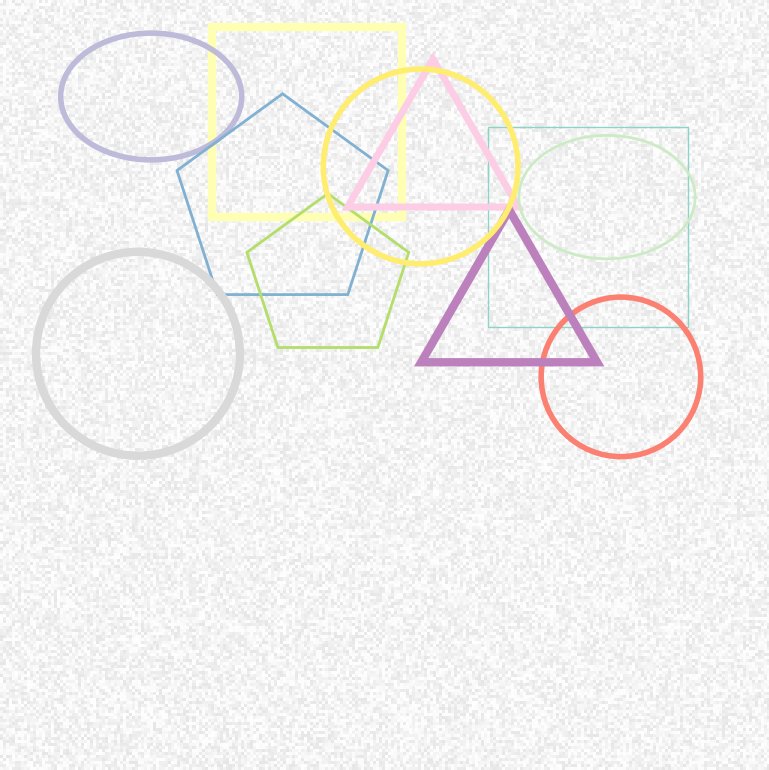[{"shape": "square", "thickness": 0.5, "radius": 0.65, "center": [0.764, 0.706]}, {"shape": "square", "thickness": 3, "radius": 0.62, "center": [0.398, 0.842]}, {"shape": "oval", "thickness": 2, "radius": 0.59, "center": [0.196, 0.875]}, {"shape": "circle", "thickness": 2, "radius": 0.52, "center": [0.806, 0.511]}, {"shape": "pentagon", "thickness": 1, "radius": 0.72, "center": [0.367, 0.734]}, {"shape": "pentagon", "thickness": 1, "radius": 0.55, "center": [0.426, 0.638]}, {"shape": "triangle", "thickness": 2.5, "radius": 0.64, "center": [0.562, 0.795]}, {"shape": "circle", "thickness": 3, "radius": 0.66, "center": [0.179, 0.541]}, {"shape": "triangle", "thickness": 3, "radius": 0.66, "center": [0.661, 0.595]}, {"shape": "oval", "thickness": 1, "radius": 0.57, "center": [0.788, 0.744]}, {"shape": "circle", "thickness": 2, "radius": 0.63, "center": [0.546, 0.784]}]